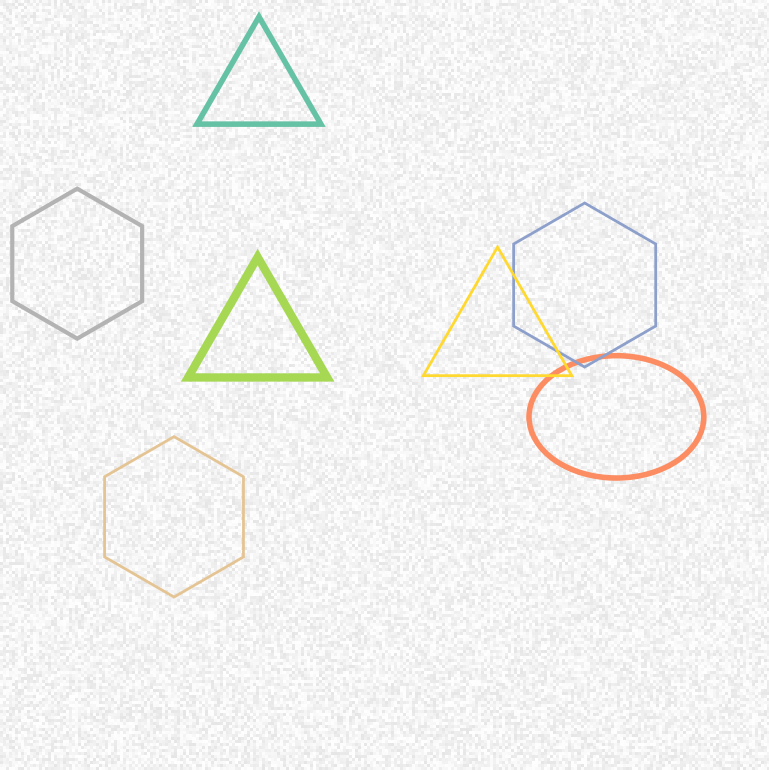[{"shape": "triangle", "thickness": 2, "radius": 0.46, "center": [0.336, 0.885]}, {"shape": "oval", "thickness": 2, "radius": 0.57, "center": [0.801, 0.459]}, {"shape": "hexagon", "thickness": 1, "radius": 0.53, "center": [0.759, 0.63]}, {"shape": "triangle", "thickness": 3, "radius": 0.52, "center": [0.335, 0.562]}, {"shape": "triangle", "thickness": 1, "radius": 0.56, "center": [0.646, 0.568]}, {"shape": "hexagon", "thickness": 1, "radius": 0.52, "center": [0.226, 0.329]}, {"shape": "hexagon", "thickness": 1.5, "radius": 0.49, "center": [0.1, 0.658]}]